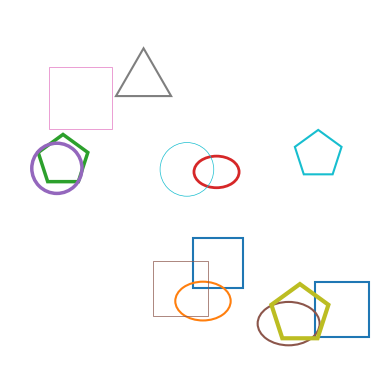[{"shape": "square", "thickness": 1.5, "radius": 0.32, "center": [0.566, 0.317]}, {"shape": "square", "thickness": 1.5, "radius": 0.35, "center": [0.889, 0.196]}, {"shape": "oval", "thickness": 1.5, "radius": 0.36, "center": [0.527, 0.218]}, {"shape": "pentagon", "thickness": 2.5, "radius": 0.34, "center": [0.164, 0.583]}, {"shape": "oval", "thickness": 2, "radius": 0.29, "center": [0.562, 0.553]}, {"shape": "circle", "thickness": 2.5, "radius": 0.33, "center": [0.148, 0.563]}, {"shape": "square", "thickness": 0.5, "radius": 0.36, "center": [0.469, 0.251]}, {"shape": "oval", "thickness": 1.5, "radius": 0.4, "center": [0.75, 0.159]}, {"shape": "square", "thickness": 0.5, "radius": 0.41, "center": [0.209, 0.745]}, {"shape": "triangle", "thickness": 1.5, "radius": 0.41, "center": [0.373, 0.792]}, {"shape": "pentagon", "thickness": 3, "radius": 0.39, "center": [0.779, 0.184]}, {"shape": "pentagon", "thickness": 1.5, "radius": 0.32, "center": [0.827, 0.599]}, {"shape": "circle", "thickness": 0.5, "radius": 0.35, "center": [0.486, 0.56]}]